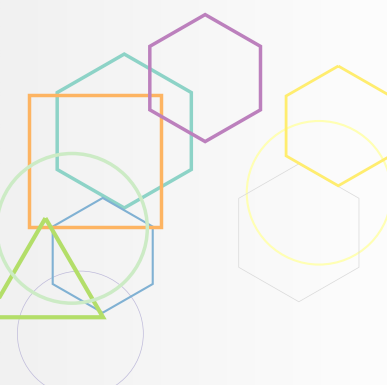[{"shape": "hexagon", "thickness": 2.5, "radius": 1.0, "center": [0.321, 0.66]}, {"shape": "circle", "thickness": 1.5, "radius": 0.93, "center": [0.823, 0.499]}, {"shape": "circle", "thickness": 0.5, "radius": 0.81, "center": [0.207, 0.133]}, {"shape": "hexagon", "thickness": 1.5, "radius": 0.75, "center": [0.265, 0.337]}, {"shape": "square", "thickness": 2.5, "radius": 0.86, "center": [0.245, 0.581]}, {"shape": "triangle", "thickness": 3, "radius": 0.86, "center": [0.117, 0.262]}, {"shape": "hexagon", "thickness": 0.5, "radius": 0.9, "center": [0.771, 0.395]}, {"shape": "hexagon", "thickness": 2.5, "radius": 0.82, "center": [0.529, 0.797]}, {"shape": "circle", "thickness": 2.5, "radius": 0.97, "center": [0.186, 0.407]}, {"shape": "hexagon", "thickness": 2, "radius": 0.78, "center": [0.873, 0.673]}]